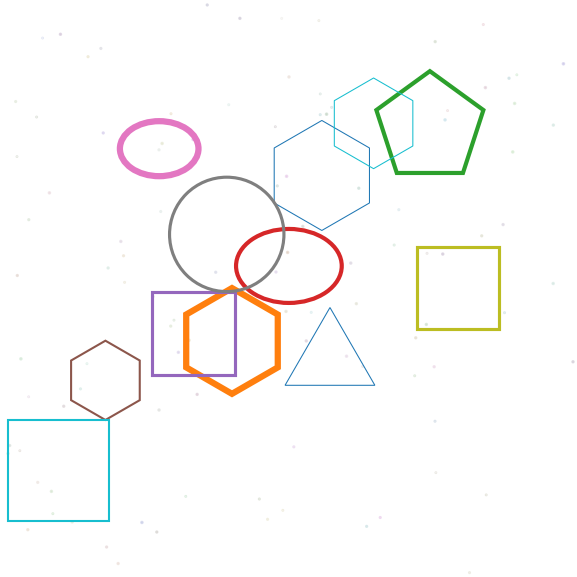[{"shape": "triangle", "thickness": 0.5, "radius": 0.45, "center": [0.571, 0.377]}, {"shape": "hexagon", "thickness": 0.5, "radius": 0.48, "center": [0.557, 0.695]}, {"shape": "hexagon", "thickness": 3, "radius": 0.46, "center": [0.402, 0.409]}, {"shape": "pentagon", "thickness": 2, "radius": 0.49, "center": [0.744, 0.778]}, {"shape": "oval", "thickness": 2, "radius": 0.46, "center": [0.5, 0.539]}, {"shape": "square", "thickness": 1.5, "radius": 0.36, "center": [0.335, 0.422]}, {"shape": "hexagon", "thickness": 1, "radius": 0.34, "center": [0.183, 0.341]}, {"shape": "oval", "thickness": 3, "radius": 0.34, "center": [0.276, 0.742]}, {"shape": "circle", "thickness": 1.5, "radius": 0.5, "center": [0.393, 0.593]}, {"shape": "square", "thickness": 1.5, "radius": 0.35, "center": [0.793, 0.5]}, {"shape": "hexagon", "thickness": 0.5, "radius": 0.39, "center": [0.647, 0.786]}, {"shape": "square", "thickness": 1, "radius": 0.44, "center": [0.101, 0.185]}]